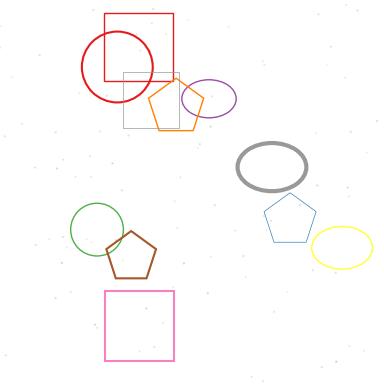[{"shape": "square", "thickness": 1, "radius": 0.44, "center": [0.36, 0.877]}, {"shape": "circle", "thickness": 1.5, "radius": 0.46, "center": [0.305, 0.826]}, {"shape": "pentagon", "thickness": 0.5, "radius": 0.36, "center": [0.753, 0.428]}, {"shape": "circle", "thickness": 1, "radius": 0.34, "center": [0.252, 0.404]}, {"shape": "oval", "thickness": 1, "radius": 0.35, "center": [0.543, 0.743]}, {"shape": "pentagon", "thickness": 1, "radius": 0.38, "center": [0.457, 0.722]}, {"shape": "oval", "thickness": 1, "radius": 0.4, "center": [0.888, 0.356]}, {"shape": "pentagon", "thickness": 1.5, "radius": 0.34, "center": [0.341, 0.332]}, {"shape": "square", "thickness": 1.5, "radius": 0.45, "center": [0.362, 0.153]}, {"shape": "square", "thickness": 0.5, "radius": 0.36, "center": [0.393, 0.741]}, {"shape": "oval", "thickness": 3, "radius": 0.45, "center": [0.706, 0.566]}]